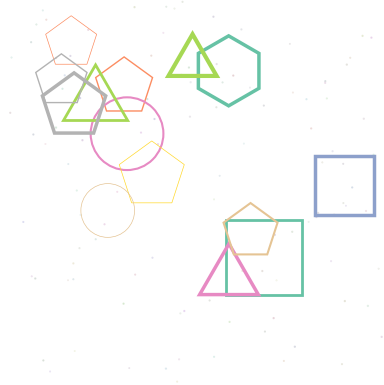[{"shape": "hexagon", "thickness": 2.5, "radius": 0.45, "center": [0.594, 0.816]}, {"shape": "square", "thickness": 2, "radius": 0.49, "center": [0.686, 0.331]}, {"shape": "pentagon", "thickness": 1, "radius": 0.39, "center": [0.322, 0.775]}, {"shape": "pentagon", "thickness": 0.5, "radius": 0.35, "center": [0.185, 0.889]}, {"shape": "square", "thickness": 2.5, "radius": 0.38, "center": [0.895, 0.517]}, {"shape": "triangle", "thickness": 2.5, "radius": 0.44, "center": [0.595, 0.279]}, {"shape": "circle", "thickness": 1.5, "radius": 0.47, "center": [0.33, 0.653]}, {"shape": "triangle", "thickness": 3, "radius": 0.36, "center": [0.5, 0.839]}, {"shape": "triangle", "thickness": 2, "radius": 0.48, "center": [0.248, 0.735]}, {"shape": "pentagon", "thickness": 0.5, "radius": 0.44, "center": [0.394, 0.545]}, {"shape": "circle", "thickness": 0.5, "radius": 0.35, "center": [0.28, 0.453]}, {"shape": "pentagon", "thickness": 1.5, "radius": 0.37, "center": [0.651, 0.399]}, {"shape": "pentagon", "thickness": 1, "radius": 0.35, "center": [0.159, 0.79]}, {"shape": "pentagon", "thickness": 2.5, "radius": 0.43, "center": [0.192, 0.724]}]